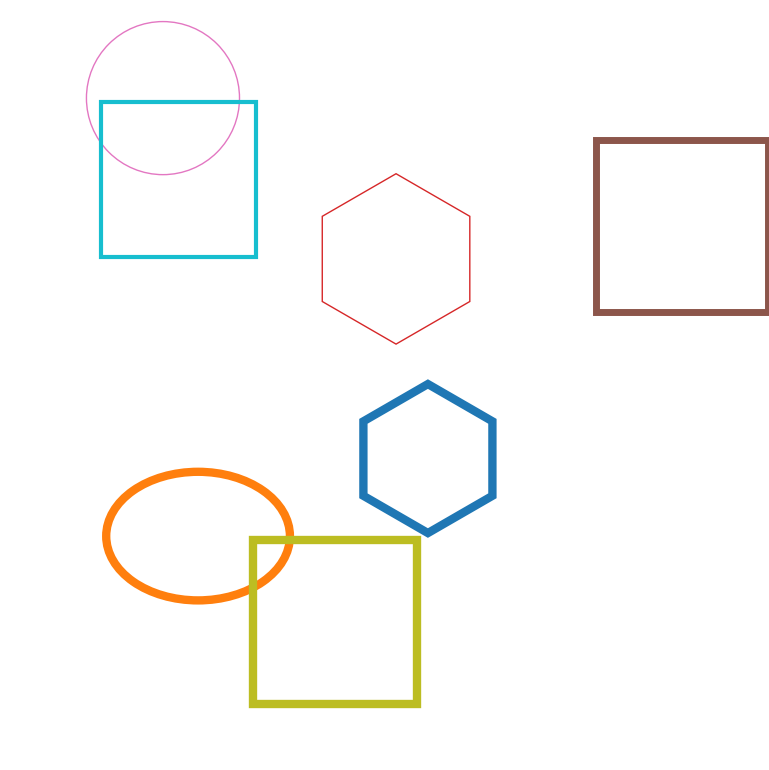[{"shape": "hexagon", "thickness": 3, "radius": 0.48, "center": [0.556, 0.404]}, {"shape": "oval", "thickness": 3, "radius": 0.6, "center": [0.257, 0.304]}, {"shape": "hexagon", "thickness": 0.5, "radius": 0.55, "center": [0.514, 0.664]}, {"shape": "square", "thickness": 2.5, "radius": 0.56, "center": [0.886, 0.707]}, {"shape": "circle", "thickness": 0.5, "radius": 0.5, "center": [0.212, 0.873]}, {"shape": "square", "thickness": 3, "radius": 0.53, "center": [0.435, 0.192]}, {"shape": "square", "thickness": 1.5, "radius": 0.5, "center": [0.232, 0.767]}]